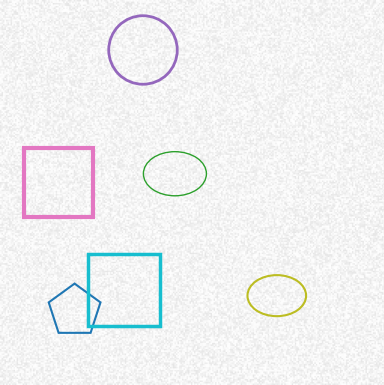[{"shape": "pentagon", "thickness": 1.5, "radius": 0.35, "center": [0.194, 0.193]}, {"shape": "oval", "thickness": 1, "radius": 0.41, "center": [0.454, 0.549]}, {"shape": "circle", "thickness": 2, "radius": 0.44, "center": [0.371, 0.87]}, {"shape": "square", "thickness": 3, "radius": 0.45, "center": [0.152, 0.526]}, {"shape": "oval", "thickness": 1.5, "radius": 0.38, "center": [0.719, 0.232]}, {"shape": "square", "thickness": 2.5, "radius": 0.47, "center": [0.323, 0.247]}]